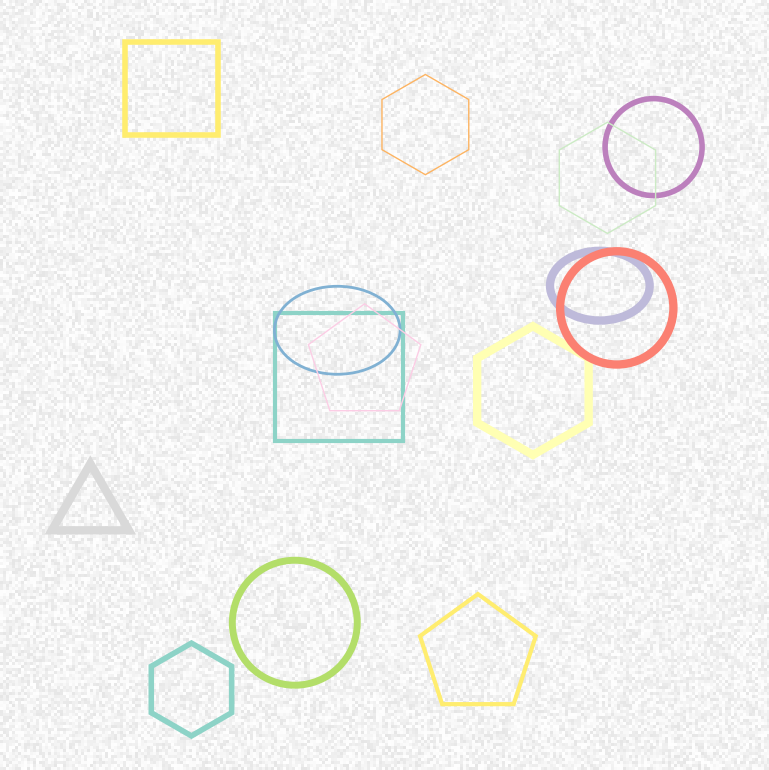[{"shape": "square", "thickness": 1.5, "radius": 0.42, "center": [0.44, 0.51]}, {"shape": "hexagon", "thickness": 2, "radius": 0.3, "center": [0.249, 0.105]}, {"shape": "hexagon", "thickness": 3, "radius": 0.42, "center": [0.692, 0.493]}, {"shape": "oval", "thickness": 3, "radius": 0.32, "center": [0.779, 0.629]}, {"shape": "circle", "thickness": 3, "radius": 0.37, "center": [0.801, 0.6]}, {"shape": "oval", "thickness": 1, "radius": 0.41, "center": [0.438, 0.571]}, {"shape": "hexagon", "thickness": 0.5, "radius": 0.33, "center": [0.552, 0.838]}, {"shape": "circle", "thickness": 2.5, "radius": 0.41, "center": [0.383, 0.191]}, {"shape": "pentagon", "thickness": 0.5, "radius": 0.38, "center": [0.473, 0.529]}, {"shape": "triangle", "thickness": 3, "radius": 0.29, "center": [0.117, 0.34]}, {"shape": "circle", "thickness": 2, "radius": 0.31, "center": [0.849, 0.809]}, {"shape": "hexagon", "thickness": 0.5, "radius": 0.36, "center": [0.789, 0.769]}, {"shape": "pentagon", "thickness": 1.5, "radius": 0.4, "center": [0.621, 0.149]}, {"shape": "square", "thickness": 2, "radius": 0.3, "center": [0.223, 0.885]}]